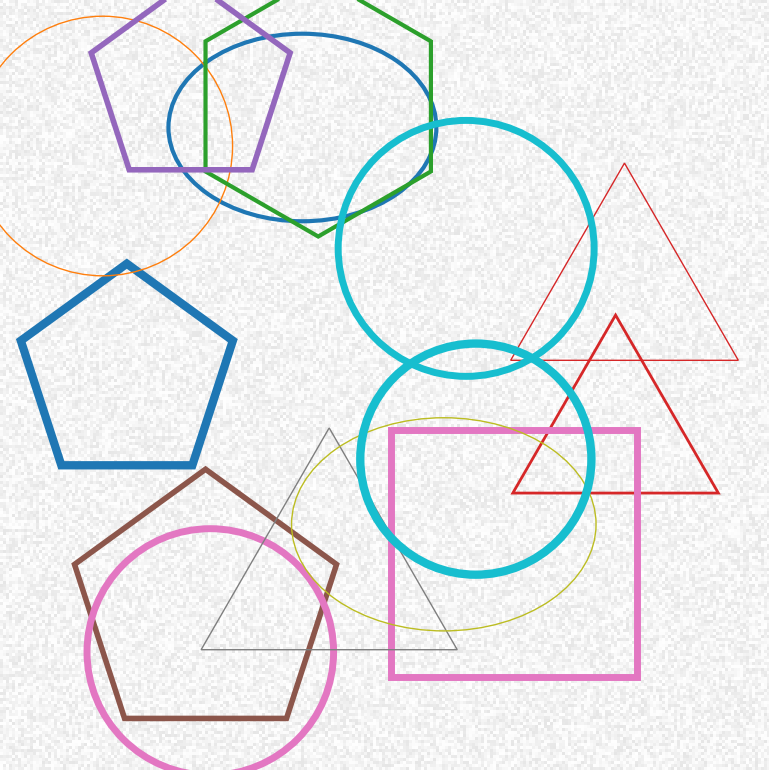[{"shape": "oval", "thickness": 1.5, "radius": 0.87, "center": [0.393, 0.834]}, {"shape": "pentagon", "thickness": 3, "radius": 0.72, "center": [0.165, 0.513]}, {"shape": "circle", "thickness": 0.5, "radius": 0.84, "center": [0.133, 0.81]}, {"shape": "hexagon", "thickness": 1.5, "radius": 0.85, "center": [0.413, 0.862]}, {"shape": "triangle", "thickness": 1, "radius": 0.77, "center": [0.799, 0.437]}, {"shape": "triangle", "thickness": 0.5, "radius": 0.85, "center": [0.811, 0.617]}, {"shape": "pentagon", "thickness": 2, "radius": 0.68, "center": [0.248, 0.889]}, {"shape": "pentagon", "thickness": 2, "radius": 0.89, "center": [0.267, 0.212]}, {"shape": "circle", "thickness": 2.5, "radius": 0.8, "center": [0.273, 0.153]}, {"shape": "square", "thickness": 2.5, "radius": 0.8, "center": [0.668, 0.281]}, {"shape": "triangle", "thickness": 0.5, "radius": 0.96, "center": [0.428, 0.252]}, {"shape": "oval", "thickness": 0.5, "radius": 0.99, "center": [0.576, 0.319]}, {"shape": "circle", "thickness": 3, "radius": 0.75, "center": [0.618, 0.404]}, {"shape": "circle", "thickness": 2.5, "radius": 0.83, "center": [0.605, 0.677]}]